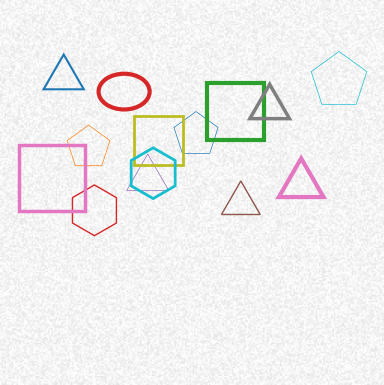[{"shape": "pentagon", "thickness": 0.5, "radius": 0.3, "center": [0.509, 0.65]}, {"shape": "triangle", "thickness": 1.5, "radius": 0.3, "center": [0.165, 0.798]}, {"shape": "pentagon", "thickness": 0.5, "radius": 0.29, "center": [0.23, 0.617]}, {"shape": "square", "thickness": 3, "radius": 0.37, "center": [0.611, 0.711]}, {"shape": "oval", "thickness": 3, "radius": 0.33, "center": [0.322, 0.762]}, {"shape": "hexagon", "thickness": 1, "radius": 0.33, "center": [0.245, 0.454]}, {"shape": "triangle", "thickness": 0.5, "radius": 0.32, "center": [0.384, 0.537]}, {"shape": "triangle", "thickness": 1, "radius": 0.29, "center": [0.626, 0.472]}, {"shape": "triangle", "thickness": 3, "radius": 0.33, "center": [0.782, 0.522]}, {"shape": "square", "thickness": 2.5, "radius": 0.43, "center": [0.135, 0.537]}, {"shape": "triangle", "thickness": 2.5, "radius": 0.3, "center": [0.7, 0.722]}, {"shape": "square", "thickness": 2, "radius": 0.32, "center": [0.412, 0.635]}, {"shape": "hexagon", "thickness": 2, "radius": 0.33, "center": [0.398, 0.55]}, {"shape": "pentagon", "thickness": 0.5, "radius": 0.38, "center": [0.881, 0.79]}]